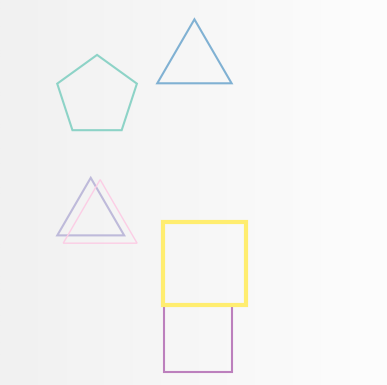[{"shape": "pentagon", "thickness": 1.5, "radius": 0.54, "center": [0.25, 0.749]}, {"shape": "triangle", "thickness": 1.5, "radius": 0.5, "center": [0.234, 0.438]}, {"shape": "triangle", "thickness": 1.5, "radius": 0.55, "center": [0.502, 0.839]}, {"shape": "triangle", "thickness": 1, "radius": 0.55, "center": [0.258, 0.423]}, {"shape": "square", "thickness": 1.5, "radius": 0.44, "center": [0.511, 0.12]}, {"shape": "square", "thickness": 3, "radius": 0.54, "center": [0.527, 0.316]}]